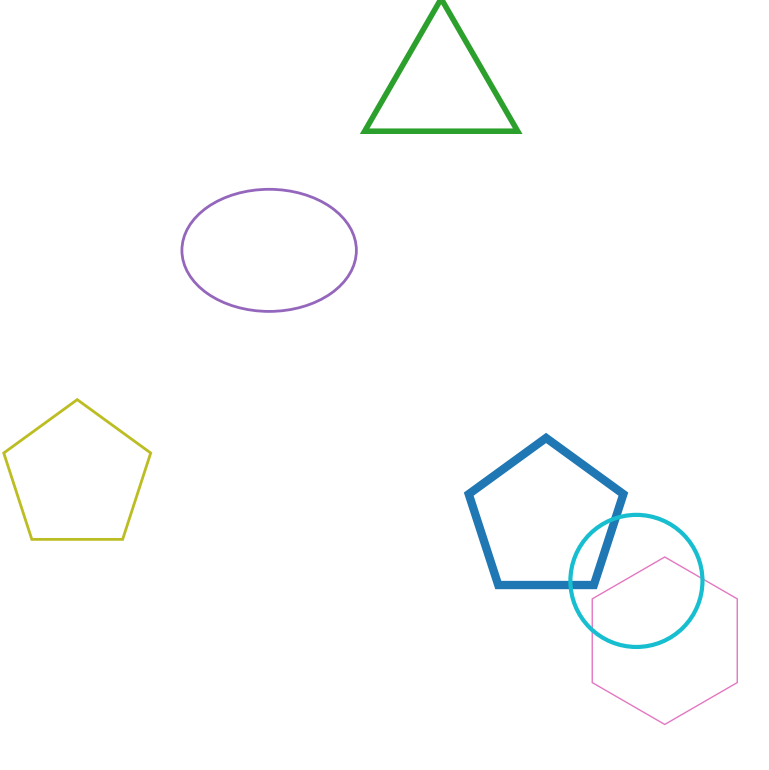[{"shape": "pentagon", "thickness": 3, "radius": 0.53, "center": [0.709, 0.326]}, {"shape": "triangle", "thickness": 2, "radius": 0.57, "center": [0.573, 0.887]}, {"shape": "oval", "thickness": 1, "radius": 0.57, "center": [0.35, 0.675]}, {"shape": "hexagon", "thickness": 0.5, "radius": 0.54, "center": [0.863, 0.168]}, {"shape": "pentagon", "thickness": 1, "radius": 0.5, "center": [0.1, 0.381]}, {"shape": "circle", "thickness": 1.5, "radius": 0.43, "center": [0.827, 0.246]}]